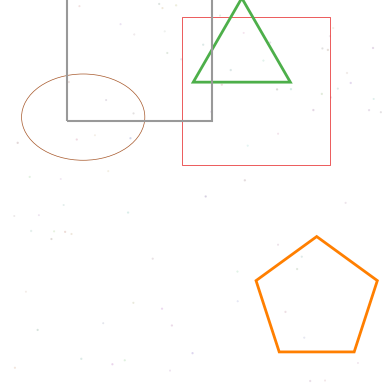[{"shape": "square", "thickness": 0.5, "radius": 0.96, "center": [0.666, 0.764]}, {"shape": "triangle", "thickness": 2, "radius": 0.73, "center": [0.628, 0.859]}, {"shape": "pentagon", "thickness": 2, "radius": 0.83, "center": [0.823, 0.22]}, {"shape": "oval", "thickness": 0.5, "radius": 0.8, "center": [0.216, 0.696]}, {"shape": "square", "thickness": 1.5, "radius": 0.94, "center": [0.362, 0.873]}]